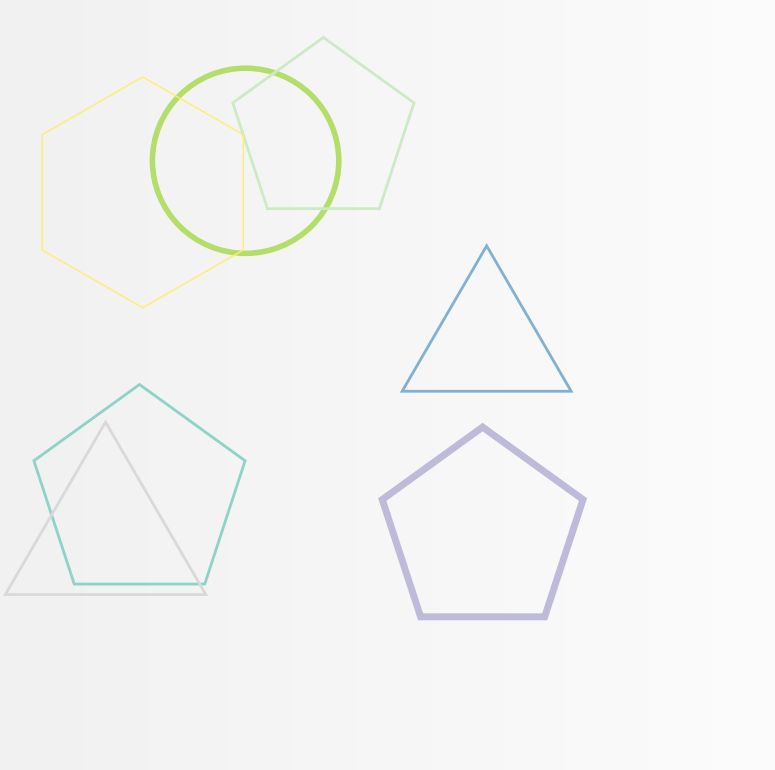[{"shape": "pentagon", "thickness": 1, "radius": 0.72, "center": [0.18, 0.357]}, {"shape": "pentagon", "thickness": 2.5, "radius": 0.68, "center": [0.623, 0.309]}, {"shape": "triangle", "thickness": 1, "radius": 0.63, "center": [0.628, 0.555]}, {"shape": "circle", "thickness": 2, "radius": 0.6, "center": [0.317, 0.791]}, {"shape": "triangle", "thickness": 1, "radius": 0.75, "center": [0.136, 0.303]}, {"shape": "pentagon", "thickness": 1, "radius": 0.61, "center": [0.417, 0.828]}, {"shape": "hexagon", "thickness": 0.5, "radius": 0.75, "center": [0.184, 0.75]}]